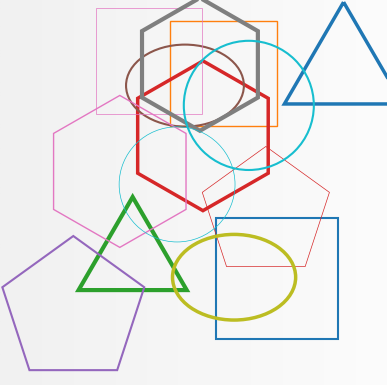[{"shape": "square", "thickness": 1.5, "radius": 0.79, "center": [0.715, 0.277]}, {"shape": "triangle", "thickness": 2.5, "radius": 0.88, "center": [0.887, 0.818]}, {"shape": "square", "thickness": 1, "radius": 0.69, "center": [0.577, 0.809]}, {"shape": "triangle", "thickness": 3, "radius": 0.81, "center": [0.342, 0.327]}, {"shape": "pentagon", "thickness": 0.5, "radius": 0.86, "center": [0.686, 0.447]}, {"shape": "hexagon", "thickness": 2.5, "radius": 0.97, "center": [0.524, 0.647]}, {"shape": "pentagon", "thickness": 1.5, "radius": 0.96, "center": [0.189, 0.194]}, {"shape": "oval", "thickness": 1.5, "radius": 0.76, "center": [0.477, 0.778]}, {"shape": "hexagon", "thickness": 1, "radius": 0.99, "center": [0.309, 0.555]}, {"shape": "square", "thickness": 0.5, "radius": 0.69, "center": [0.385, 0.841]}, {"shape": "hexagon", "thickness": 3, "radius": 0.86, "center": [0.516, 0.833]}, {"shape": "oval", "thickness": 2.5, "radius": 0.79, "center": [0.604, 0.28]}, {"shape": "circle", "thickness": 1.5, "radius": 0.84, "center": [0.642, 0.726]}, {"shape": "circle", "thickness": 0.5, "radius": 0.75, "center": [0.457, 0.521]}]